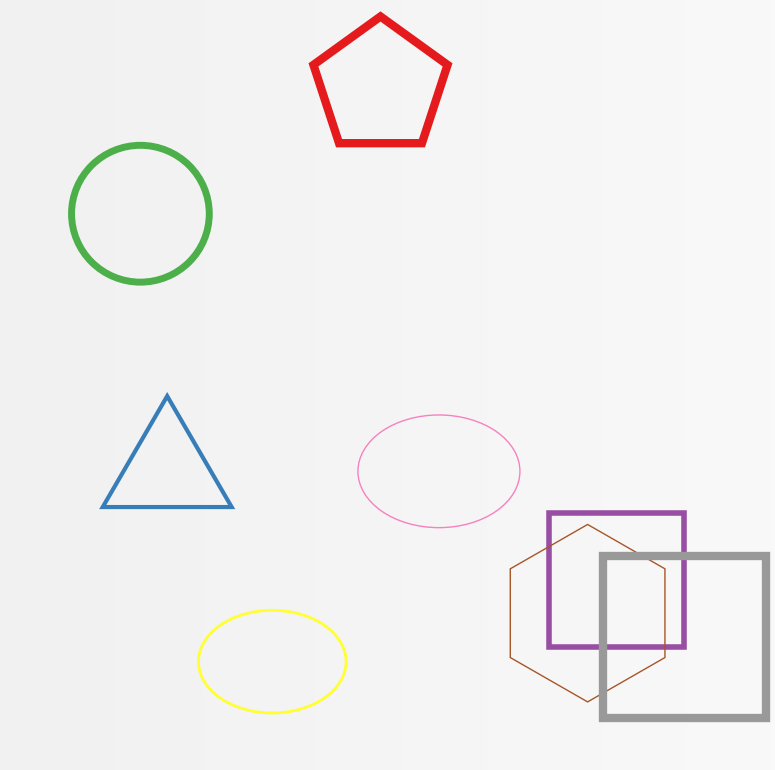[{"shape": "pentagon", "thickness": 3, "radius": 0.45, "center": [0.491, 0.888]}, {"shape": "triangle", "thickness": 1.5, "radius": 0.48, "center": [0.216, 0.39]}, {"shape": "circle", "thickness": 2.5, "radius": 0.44, "center": [0.181, 0.722]}, {"shape": "square", "thickness": 2, "radius": 0.44, "center": [0.795, 0.247]}, {"shape": "oval", "thickness": 1, "radius": 0.48, "center": [0.351, 0.141]}, {"shape": "hexagon", "thickness": 0.5, "radius": 0.58, "center": [0.758, 0.204]}, {"shape": "oval", "thickness": 0.5, "radius": 0.52, "center": [0.566, 0.388]}, {"shape": "square", "thickness": 3, "radius": 0.52, "center": [0.883, 0.172]}]